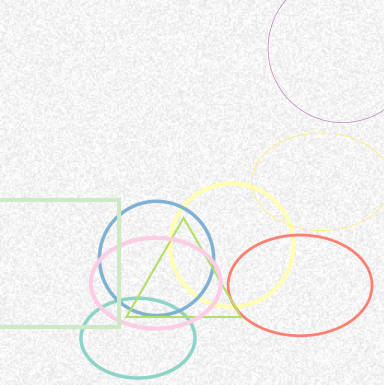[{"shape": "oval", "thickness": 2.5, "radius": 0.74, "center": [0.358, 0.122]}, {"shape": "circle", "thickness": 3, "radius": 0.8, "center": [0.602, 0.363]}, {"shape": "oval", "thickness": 2, "radius": 0.93, "center": [0.779, 0.259]}, {"shape": "circle", "thickness": 2.5, "radius": 0.74, "center": [0.407, 0.329]}, {"shape": "triangle", "thickness": 1.5, "radius": 0.86, "center": [0.477, 0.262]}, {"shape": "oval", "thickness": 3, "radius": 0.84, "center": [0.405, 0.264]}, {"shape": "circle", "thickness": 0.5, "radius": 0.97, "center": [0.89, 0.875]}, {"shape": "square", "thickness": 3, "radius": 0.82, "center": [0.144, 0.316]}, {"shape": "oval", "thickness": 0.5, "radius": 0.91, "center": [0.835, 0.528]}]